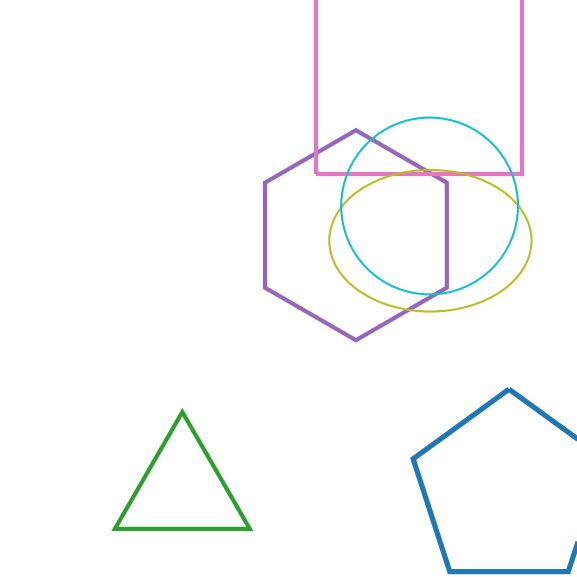[{"shape": "pentagon", "thickness": 2.5, "radius": 0.87, "center": [0.881, 0.151]}, {"shape": "triangle", "thickness": 2, "radius": 0.67, "center": [0.316, 0.151]}, {"shape": "hexagon", "thickness": 2, "radius": 0.91, "center": [0.616, 0.592]}, {"shape": "square", "thickness": 2, "radius": 0.89, "center": [0.725, 0.876]}, {"shape": "oval", "thickness": 1, "radius": 0.88, "center": [0.745, 0.582]}, {"shape": "circle", "thickness": 1, "radius": 0.77, "center": [0.744, 0.642]}]